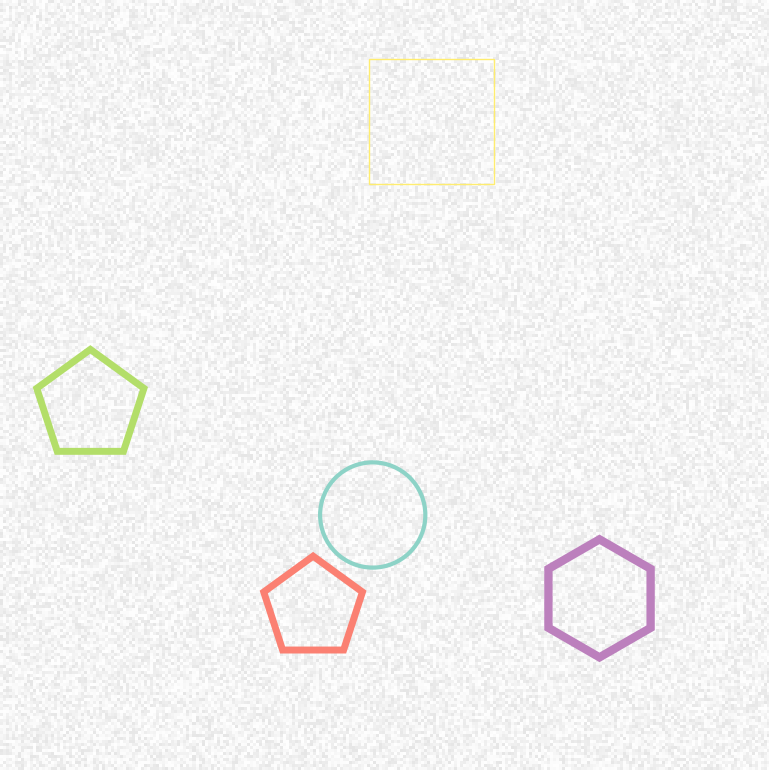[{"shape": "circle", "thickness": 1.5, "radius": 0.34, "center": [0.484, 0.331]}, {"shape": "pentagon", "thickness": 2.5, "radius": 0.34, "center": [0.407, 0.21]}, {"shape": "pentagon", "thickness": 2.5, "radius": 0.37, "center": [0.117, 0.473]}, {"shape": "hexagon", "thickness": 3, "radius": 0.38, "center": [0.779, 0.223]}, {"shape": "square", "thickness": 0.5, "radius": 0.41, "center": [0.56, 0.842]}]